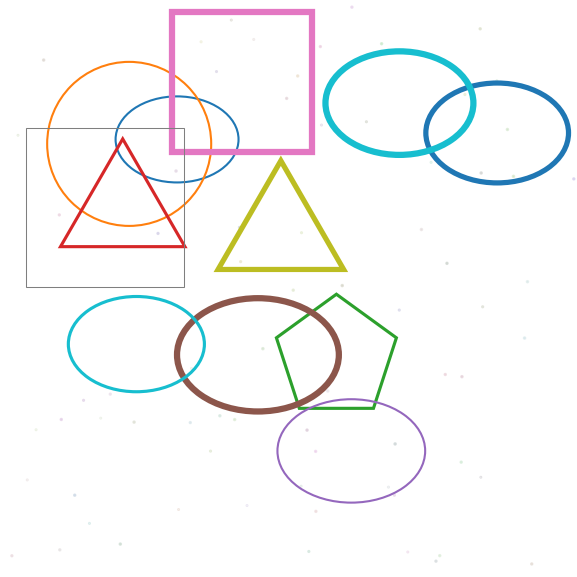[{"shape": "oval", "thickness": 2.5, "radius": 0.62, "center": [0.861, 0.769]}, {"shape": "oval", "thickness": 1, "radius": 0.53, "center": [0.307, 0.758]}, {"shape": "circle", "thickness": 1, "radius": 0.71, "center": [0.224, 0.75]}, {"shape": "pentagon", "thickness": 1.5, "radius": 0.55, "center": [0.583, 0.38]}, {"shape": "triangle", "thickness": 1.5, "radius": 0.62, "center": [0.212, 0.634]}, {"shape": "oval", "thickness": 1, "radius": 0.64, "center": [0.608, 0.218]}, {"shape": "oval", "thickness": 3, "radius": 0.7, "center": [0.447, 0.385]}, {"shape": "square", "thickness": 3, "radius": 0.61, "center": [0.419, 0.858]}, {"shape": "square", "thickness": 0.5, "radius": 0.69, "center": [0.181, 0.64]}, {"shape": "triangle", "thickness": 2.5, "radius": 0.63, "center": [0.486, 0.595]}, {"shape": "oval", "thickness": 3, "radius": 0.64, "center": [0.692, 0.821]}, {"shape": "oval", "thickness": 1.5, "radius": 0.59, "center": [0.236, 0.403]}]